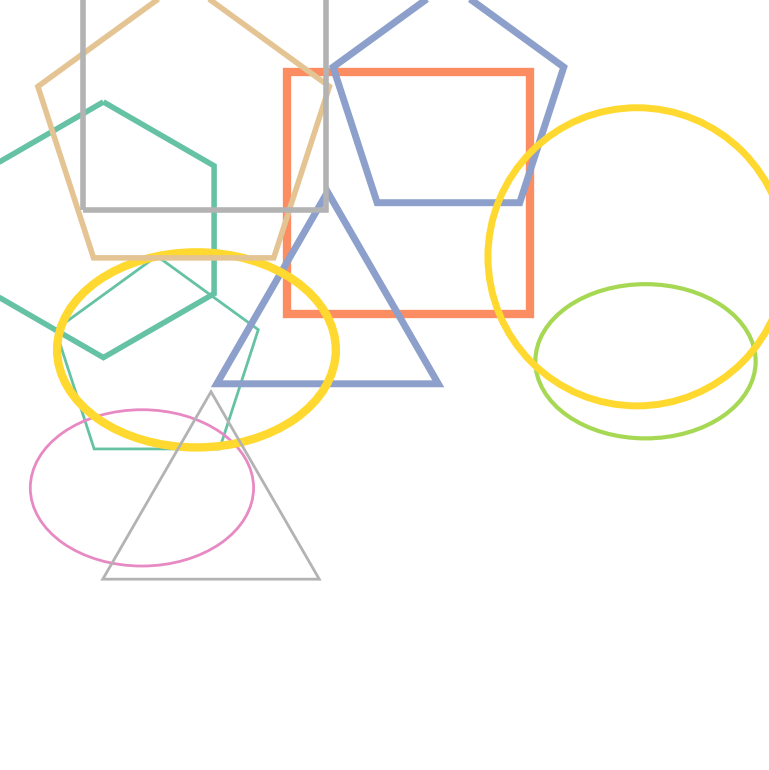[{"shape": "pentagon", "thickness": 1, "radius": 0.69, "center": [0.204, 0.529]}, {"shape": "hexagon", "thickness": 2, "radius": 0.83, "center": [0.134, 0.702]}, {"shape": "square", "thickness": 3, "radius": 0.79, "center": [0.53, 0.749]}, {"shape": "pentagon", "thickness": 2.5, "radius": 0.79, "center": [0.582, 0.864]}, {"shape": "triangle", "thickness": 2.5, "radius": 0.83, "center": [0.425, 0.585]}, {"shape": "oval", "thickness": 1, "radius": 0.72, "center": [0.184, 0.366]}, {"shape": "oval", "thickness": 1.5, "radius": 0.72, "center": [0.838, 0.531]}, {"shape": "circle", "thickness": 2.5, "radius": 0.97, "center": [0.827, 0.666]}, {"shape": "oval", "thickness": 3, "radius": 0.9, "center": [0.255, 0.546]}, {"shape": "pentagon", "thickness": 2, "radius": 1.0, "center": [0.239, 0.826]}, {"shape": "triangle", "thickness": 1, "radius": 0.81, "center": [0.274, 0.329]}, {"shape": "square", "thickness": 2, "radius": 0.79, "center": [0.265, 0.885]}]